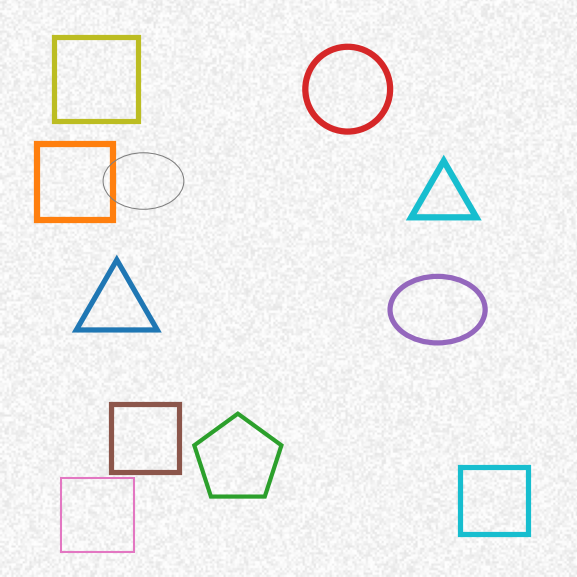[{"shape": "triangle", "thickness": 2.5, "radius": 0.4, "center": [0.202, 0.468]}, {"shape": "square", "thickness": 3, "radius": 0.33, "center": [0.13, 0.684]}, {"shape": "pentagon", "thickness": 2, "radius": 0.4, "center": [0.412, 0.203]}, {"shape": "circle", "thickness": 3, "radius": 0.37, "center": [0.602, 0.845]}, {"shape": "oval", "thickness": 2.5, "radius": 0.41, "center": [0.758, 0.463]}, {"shape": "square", "thickness": 2.5, "radius": 0.3, "center": [0.251, 0.241]}, {"shape": "square", "thickness": 1, "radius": 0.32, "center": [0.169, 0.107]}, {"shape": "oval", "thickness": 0.5, "radius": 0.35, "center": [0.248, 0.686]}, {"shape": "square", "thickness": 2.5, "radius": 0.36, "center": [0.167, 0.863]}, {"shape": "triangle", "thickness": 3, "radius": 0.33, "center": [0.768, 0.655]}, {"shape": "square", "thickness": 2.5, "radius": 0.29, "center": [0.855, 0.133]}]